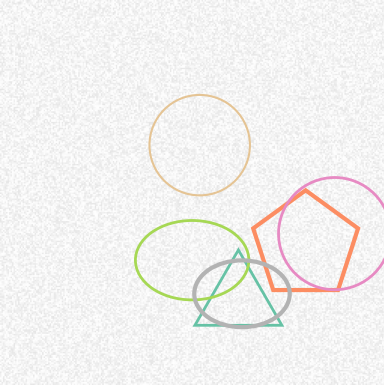[{"shape": "triangle", "thickness": 2, "radius": 0.65, "center": [0.619, 0.22]}, {"shape": "pentagon", "thickness": 3, "radius": 0.72, "center": [0.794, 0.362]}, {"shape": "circle", "thickness": 2, "radius": 0.73, "center": [0.869, 0.393]}, {"shape": "oval", "thickness": 2, "radius": 0.74, "center": [0.499, 0.324]}, {"shape": "circle", "thickness": 1.5, "radius": 0.65, "center": [0.519, 0.623]}, {"shape": "oval", "thickness": 3, "radius": 0.62, "center": [0.629, 0.237]}]